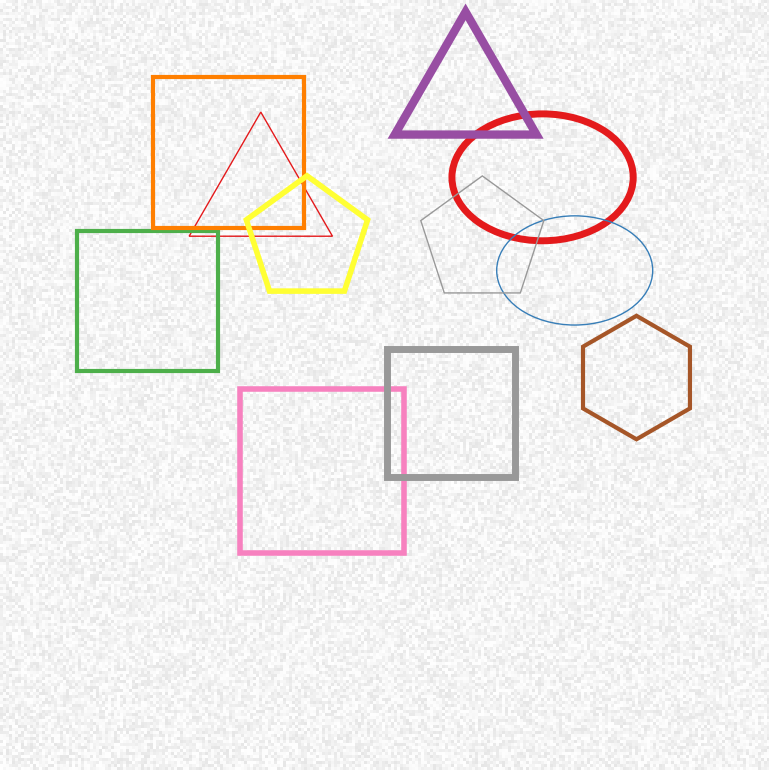[{"shape": "oval", "thickness": 2.5, "radius": 0.59, "center": [0.705, 0.77]}, {"shape": "triangle", "thickness": 0.5, "radius": 0.54, "center": [0.339, 0.747]}, {"shape": "oval", "thickness": 0.5, "radius": 0.51, "center": [0.746, 0.649]}, {"shape": "square", "thickness": 1.5, "radius": 0.46, "center": [0.192, 0.609]}, {"shape": "triangle", "thickness": 3, "radius": 0.53, "center": [0.605, 0.878]}, {"shape": "square", "thickness": 1.5, "radius": 0.49, "center": [0.297, 0.802]}, {"shape": "pentagon", "thickness": 2, "radius": 0.41, "center": [0.399, 0.689]}, {"shape": "hexagon", "thickness": 1.5, "radius": 0.4, "center": [0.827, 0.51]}, {"shape": "square", "thickness": 2, "radius": 0.53, "center": [0.418, 0.388]}, {"shape": "pentagon", "thickness": 0.5, "radius": 0.42, "center": [0.626, 0.688]}, {"shape": "square", "thickness": 2.5, "radius": 0.42, "center": [0.586, 0.463]}]